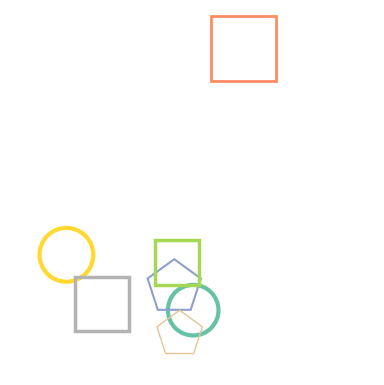[{"shape": "circle", "thickness": 3, "radius": 0.33, "center": [0.502, 0.194]}, {"shape": "square", "thickness": 2, "radius": 0.43, "center": [0.633, 0.874]}, {"shape": "pentagon", "thickness": 1.5, "radius": 0.36, "center": [0.453, 0.254]}, {"shape": "square", "thickness": 2.5, "radius": 0.29, "center": [0.46, 0.318]}, {"shape": "circle", "thickness": 3, "radius": 0.35, "center": [0.172, 0.338]}, {"shape": "pentagon", "thickness": 1, "radius": 0.31, "center": [0.467, 0.132]}, {"shape": "square", "thickness": 2.5, "radius": 0.35, "center": [0.266, 0.212]}]